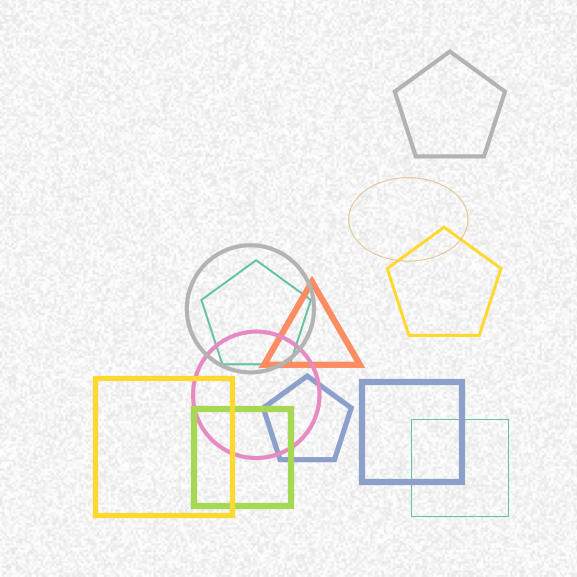[{"shape": "pentagon", "thickness": 1, "radius": 0.5, "center": [0.444, 0.449]}, {"shape": "square", "thickness": 0.5, "radius": 0.42, "center": [0.796, 0.19]}, {"shape": "triangle", "thickness": 3, "radius": 0.48, "center": [0.54, 0.415]}, {"shape": "pentagon", "thickness": 2.5, "radius": 0.4, "center": [0.532, 0.268]}, {"shape": "square", "thickness": 3, "radius": 0.43, "center": [0.713, 0.251]}, {"shape": "circle", "thickness": 2, "radius": 0.55, "center": [0.444, 0.315]}, {"shape": "square", "thickness": 3, "radius": 0.42, "center": [0.419, 0.207]}, {"shape": "square", "thickness": 2.5, "radius": 0.59, "center": [0.284, 0.226]}, {"shape": "pentagon", "thickness": 1.5, "radius": 0.52, "center": [0.769, 0.502]}, {"shape": "oval", "thickness": 0.5, "radius": 0.52, "center": [0.707, 0.619]}, {"shape": "circle", "thickness": 2, "radius": 0.55, "center": [0.434, 0.464]}, {"shape": "pentagon", "thickness": 2, "radius": 0.5, "center": [0.779, 0.81]}]